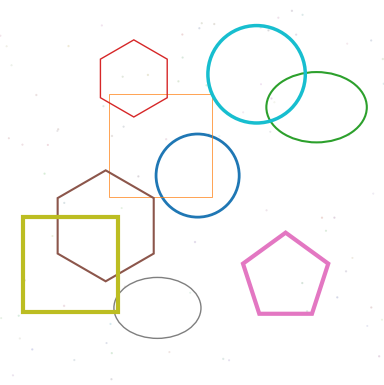[{"shape": "circle", "thickness": 2, "radius": 0.54, "center": [0.513, 0.544]}, {"shape": "square", "thickness": 0.5, "radius": 0.66, "center": [0.417, 0.622]}, {"shape": "oval", "thickness": 1.5, "radius": 0.65, "center": [0.822, 0.721]}, {"shape": "hexagon", "thickness": 1, "radius": 0.5, "center": [0.348, 0.796]}, {"shape": "hexagon", "thickness": 1.5, "radius": 0.72, "center": [0.275, 0.413]}, {"shape": "pentagon", "thickness": 3, "radius": 0.58, "center": [0.742, 0.279]}, {"shape": "oval", "thickness": 1, "radius": 0.57, "center": [0.409, 0.2]}, {"shape": "square", "thickness": 3, "radius": 0.62, "center": [0.182, 0.313]}, {"shape": "circle", "thickness": 2.5, "radius": 0.63, "center": [0.666, 0.807]}]